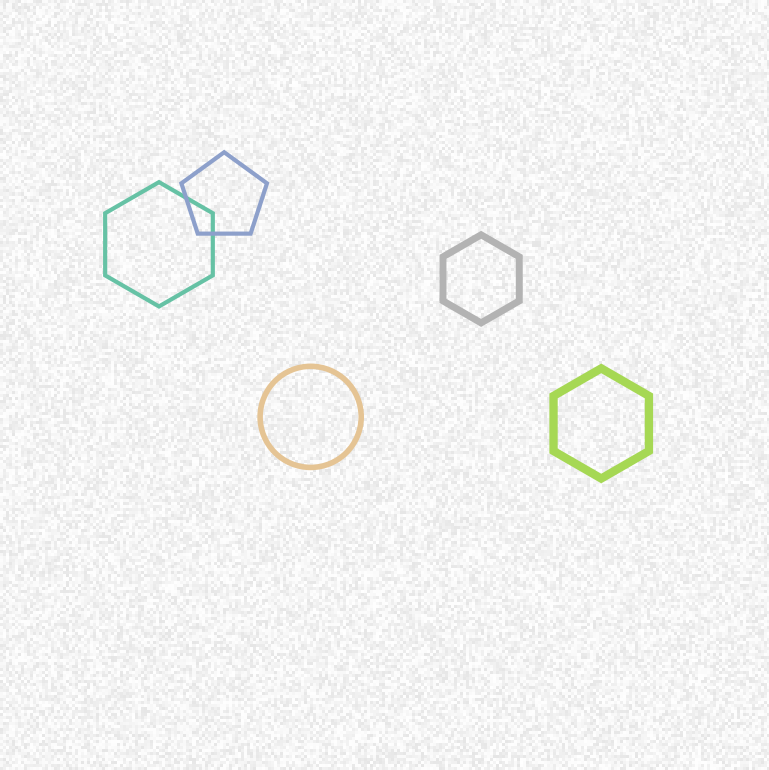[{"shape": "hexagon", "thickness": 1.5, "radius": 0.4, "center": [0.206, 0.683]}, {"shape": "pentagon", "thickness": 1.5, "radius": 0.29, "center": [0.291, 0.744]}, {"shape": "hexagon", "thickness": 3, "radius": 0.36, "center": [0.781, 0.45]}, {"shape": "circle", "thickness": 2, "radius": 0.33, "center": [0.403, 0.459]}, {"shape": "hexagon", "thickness": 2.5, "radius": 0.29, "center": [0.625, 0.638]}]